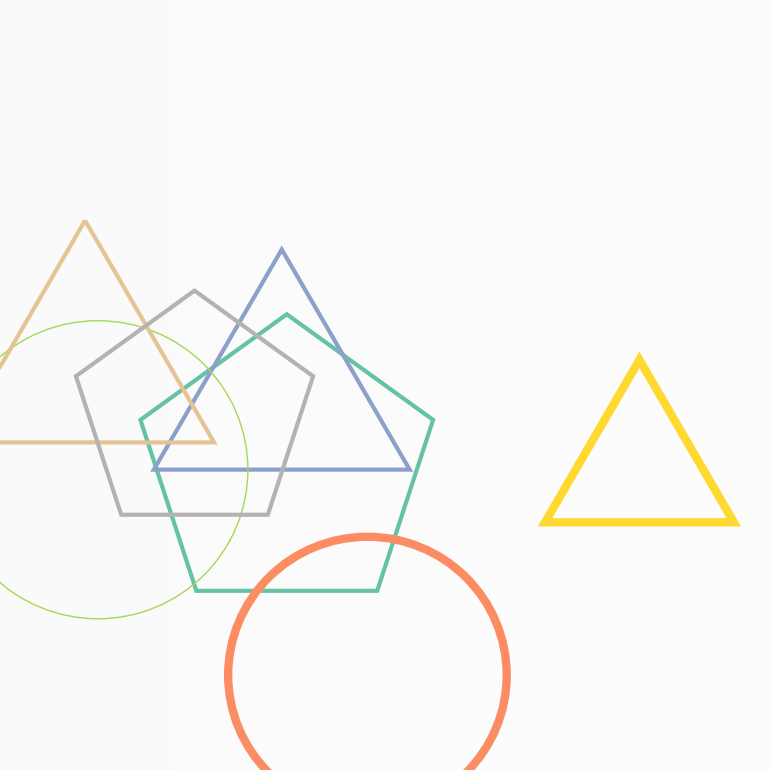[{"shape": "pentagon", "thickness": 1.5, "radius": 0.99, "center": [0.37, 0.393]}, {"shape": "circle", "thickness": 3, "radius": 0.9, "center": [0.474, 0.123]}, {"shape": "triangle", "thickness": 1.5, "radius": 0.95, "center": [0.364, 0.485]}, {"shape": "circle", "thickness": 0.5, "radius": 0.97, "center": [0.126, 0.39]}, {"shape": "triangle", "thickness": 3, "radius": 0.7, "center": [0.825, 0.392]}, {"shape": "triangle", "thickness": 1.5, "radius": 0.96, "center": [0.11, 0.521]}, {"shape": "pentagon", "thickness": 1.5, "radius": 0.8, "center": [0.251, 0.462]}]